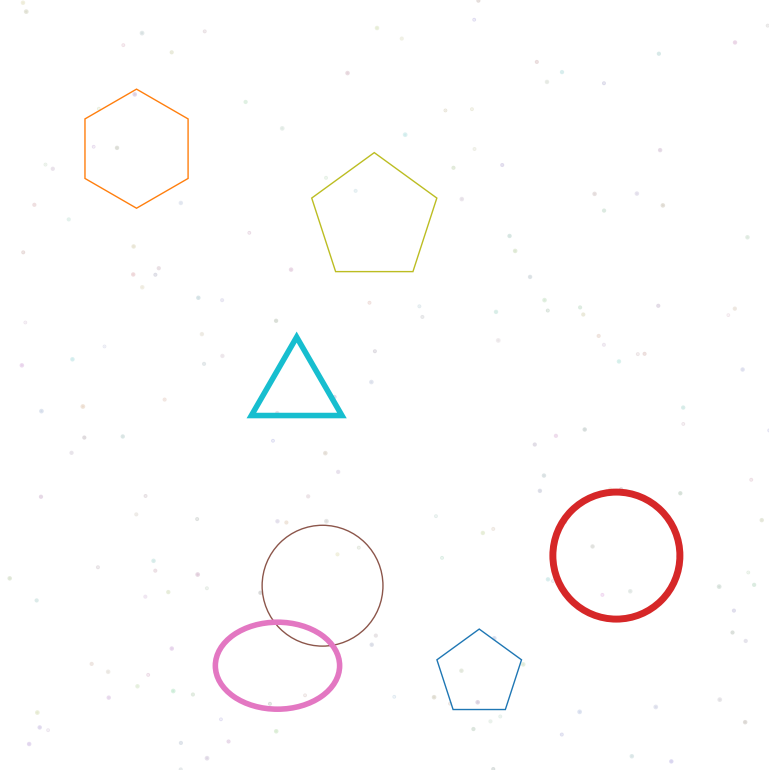[{"shape": "pentagon", "thickness": 0.5, "radius": 0.29, "center": [0.622, 0.125]}, {"shape": "hexagon", "thickness": 0.5, "radius": 0.39, "center": [0.177, 0.807]}, {"shape": "circle", "thickness": 2.5, "radius": 0.41, "center": [0.8, 0.278]}, {"shape": "circle", "thickness": 0.5, "radius": 0.39, "center": [0.419, 0.239]}, {"shape": "oval", "thickness": 2, "radius": 0.4, "center": [0.36, 0.135]}, {"shape": "pentagon", "thickness": 0.5, "radius": 0.43, "center": [0.486, 0.716]}, {"shape": "triangle", "thickness": 2, "radius": 0.34, "center": [0.385, 0.494]}]